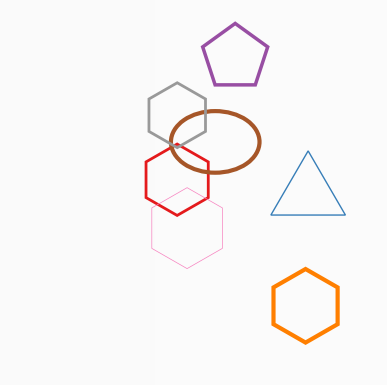[{"shape": "hexagon", "thickness": 2, "radius": 0.46, "center": [0.457, 0.533]}, {"shape": "triangle", "thickness": 1, "radius": 0.56, "center": [0.795, 0.497]}, {"shape": "pentagon", "thickness": 2.5, "radius": 0.44, "center": [0.607, 0.851]}, {"shape": "hexagon", "thickness": 3, "radius": 0.48, "center": [0.789, 0.206]}, {"shape": "oval", "thickness": 3, "radius": 0.57, "center": [0.555, 0.631]}, {"shape": "hexagon", "thickness": 0.5, "radius": 0.53, "center": [0.483, 0.407]}, {"shape": "hexagon", "thickness": 2, "radius": 0.42, "center": [0.457, 0.701]}]